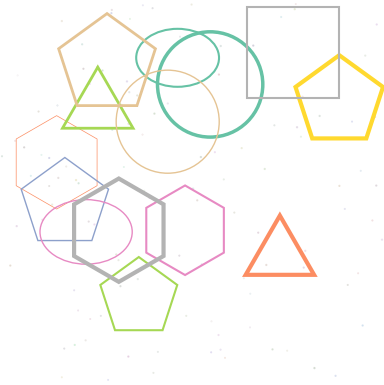[{"shape": "oval", "thickness": 1.5, "radius": 0.54, "center": [0.461, 0.85]}, {"shape": "circle", "thickness": 2.5, "radius": 0.68, "center": [0.546, 0.781]}, {"shape": "triangle", "thickness": 3, "radius": 0.51, "center": [0.727, 0.337]}, {"shape": "hexagon", "thickness": 0.5, "radius": 0.61, "center": [0.147, 0.578]}, {"shape": "pentagon", "thickness": 1, "radius": 0.6, "center": [0.168, 0.472]}, {"shape": "oval", "thickness": 1, "radius": 0.6, "center": [0.224, 0.398]}, {"shape": "hexagon", "thickness": 1.5, "radius": 0.58, "center": [0.481, 0.402]}, {"shape": "triangle", "thickness": 2, "radius": 0.53, "center": [0.254, 0.72]}, {"shape": "pentagon", "thickness": 1.5, "radius": 0.53, "center": [0.36, 0.227]}, {"shape": "pentagon", "thickness": 3, "radius": 0.6, "center": [0.881, 0.737]}, {"shape": "pentagon", "thickness": 2, "radius": 0.66, "center": [0.278, 0.833]}, {"shape": "circle", "thickness": 1, "radius": 0.67, "center": [0.436, 0.684]}, {"shape": "square", "thickness": 1.5, "radius": 0.59, "center": [0.761, 0.863]}, {"shape": "hexagon", "thickness": 3, "radius": 0.67, "center": [0.309, 0.402]}]